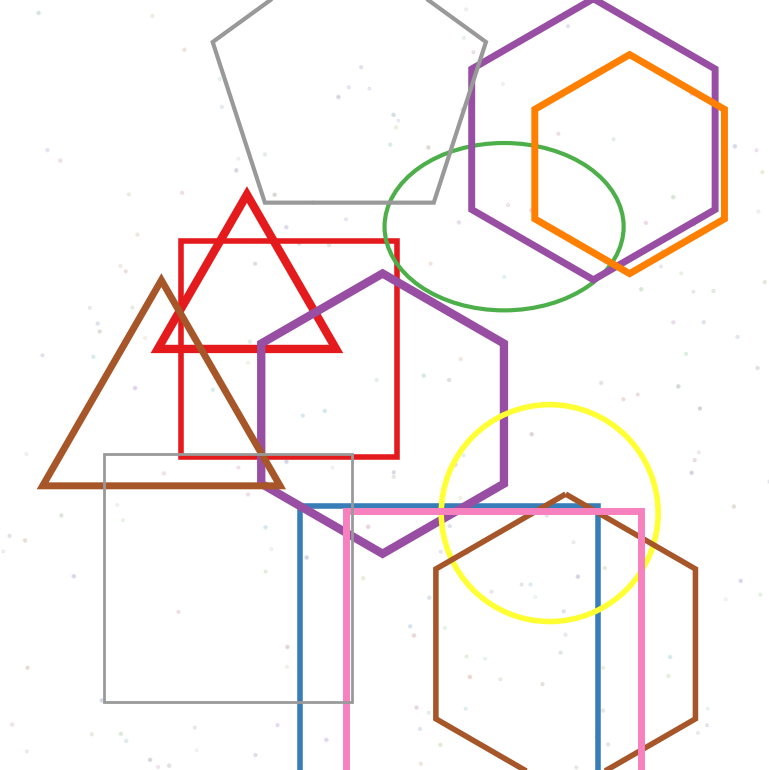[{"shape": "triangle", "thickness": 3, "radius": 0.67, "center": [0.321, 0.614]}, {"shape": "square", "thickness": 2, "radius": 0.7, "center": [0.375, 0.547]}, {"shape": "square", "thickness": 2, "radius": 0.97, "center": [0.583, 0.149]}, {"shape": "oval", "thickness": 1.5, "radius": 0.78, "center": [0.655, 0.706]}, {"shape": "hexagon", "thickness": 2.5, "radius": 0.91, "center": [0.771, 0.819]}, {"shape": "hexagon", "thickness": 3, "radius": 0.91, "center": [0.497, 0.463]}, {"shape": "hexagon", "thickness": 2.5, "radius": 0.71, "center": [0.818, 0.787]}, {"shape": "circle", "thickness": 2, "radius": 0.7, "center": [0.714, 0.334]}, {"shape": "triangle", "thickness": 2.5, "radius": 0.89, "center": [0.21, 0.458]}, {"shape": "hexagon", "thickness": 2, "radius": 0.97, "center": [0.735, 0.164]}, {"shape": "square", "thickness": 2.5, "radius": 0.96, "center": [0.641, 0.146]}, {"shape": "pentagon", "thickness": 1.5, "radius": 0.93, "center": [0.454, 0.888]}, {"shape": "square", "thickness": 1, "radius": 0.81, "center": [0.296, 0.249]}]